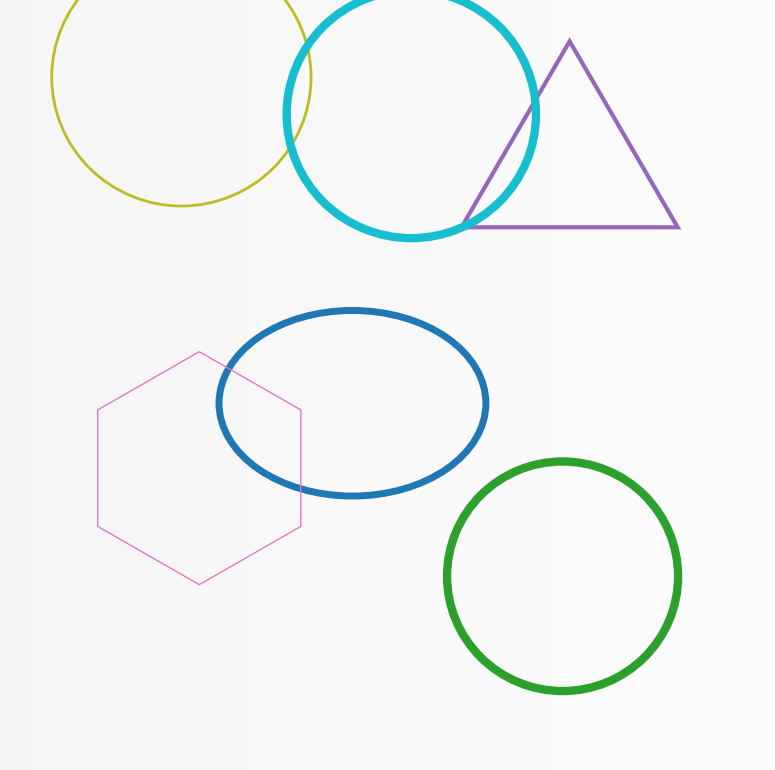[{"shape": "oval", "thickness": 2.5, "radius": 0.86, "center": [0.455, 0.476]}, {"shape": "circle", "thickness": 3, "radius": 0.75, "center": [0.726, 0.252]}, {"shape": "triangle", "thickness": 1.5, "radius": 0.81, "center": [0.735, 0.785]}, {"shape": "hexagon", "thickness": 0.5, "radius": 0.76, "center": [0.257, 0.392]}, {"shape": "circle", "thickness": 1, "radius": 0.84, "center": [0.234, 0.9]}, {"shape": "circle", "thickness": 3, "radius": 0.8, "center": [0.531, 0.852]}]